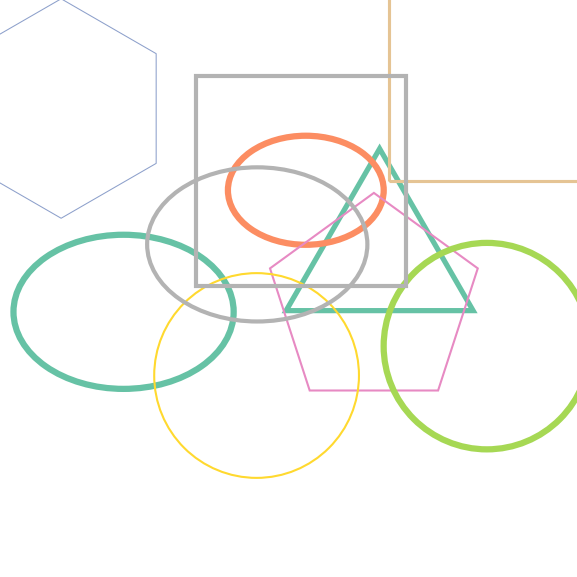[{"shape": "oval", "thickness": 3, "radius": 0.95, "center": [0.214, 0.459]}, {"shape": "triangle", "thickness": 2.5, "radius": 0.93, "center": [0.657, 0.555]}, {"shape": "oval", "thickness": 3, "radius": 0.67, "center": [0.53, 0.67]}, {"shape": "hexagon", "thickness": 0.5, "radius": 0.95, "center": [0.106, 0.811]}, {"shape": "pentagon", "thickness": 1, "radius": 0.95, "center": [0.647, 0.476]}, {"shape": "circle", "thickness": 3, "radius": 0.89, "center": [0.843, 0.4]}, {"shape": "circle", "thickness": 1, "radius": 0.89, "center": [0.444, 0.349]}, {"shape": "square", "thickness": 1.5, "radius": 0.87, "center": [0.848, 0.86]}, {"shape": "square", "thickness": 2, "radius": 0.91, "center": [0.522, 0.686]}, {"shape": "oval", "thickness": 2, "radius": 0.95, "center": [0.445, 0.576]}]